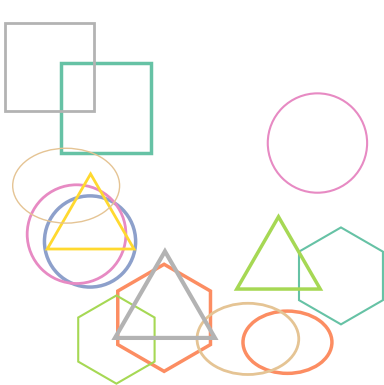[{"shape": "hexagon", "thickness": 1.5, "radius": 0.63, "center": [0.886, 0.283]}, {"shape": "square", "thickness": 2.5, "radius": 0.59, "center": [0.275, 0.719]}, {"shape": "oval", "thickness": 2.5, "radius": 0.58, "center": [0.747, 0.111]}, {"shape": "hexagon", "thickness": 2.5, "radius": 0.7, "center": [0.426, 0.175]}, {"shape": "circle", "thickness": 2.5, "radius": 0.59, "center": [0.234, 0.373]}, {"shape": "circle", "thickness": 2, "radius": 0.64, "center": [0.199, 0.392]}, {"shape": "circle", "thickness": 1.5, "radius": 0.65, "center": [0.825, 0.628]}, {"shape": "triangle", "thickness": 2.5, "radius": 0.63, "center": [0.723, 0.312]}, {"shape": "hexagon", "thickness": 1.5, "radius": 0.57, "center": [0.302, 0.118]}, {"shape": "triangle", "thickness": 2, "radius": 0.65, "center": [0.235, 0.418]}, {"shape": "oval", "thickness": 2, "radius": 0.66, "center": [0.644, 0.12]}, {"shape": "oval", "thickness": 1, "radius": 0.69, "center": [0.172, 0.518]}, {"shape": "triangle", "thickness": 3, "radius": 0.75, "center": [0.428, 0.197]}, {"shape": "square", "thickness": 2, "radius": 0.57, "center": [0.128, 0.826]}]